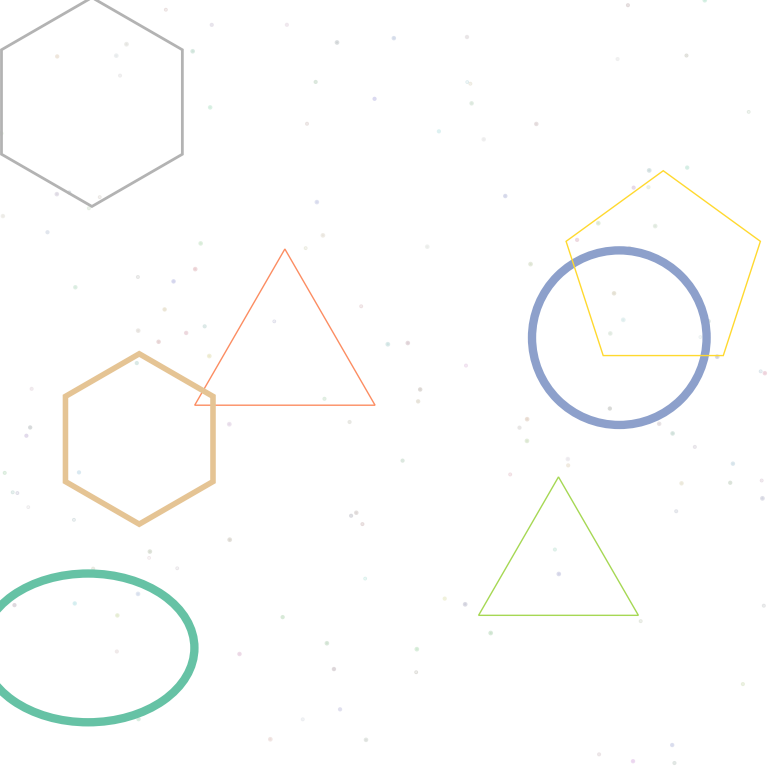[{"shape": "oval", "thickness": 3, "radius": 0.69, "center": [0.114, 0.159]}, {"shape": "triangle", "thickness": 0.5, "radius": 0.68, "center": [0.37, 0.541]}, {"shape": "circle", "thickness": 3, "radius": 0.57, "center": [0.804, 0.561]}, {"shape": "triangle", "thickness": 0.5, "radius": 0.6, "center": [0.725, 0.261]}, {"shape": "pentagon", "thickness": 0.5, "radius": 0.66, "center": [0.861, 0.646]}, {"shape": "hexagon", "thickness": 2, "radius": 0.55, "center": [0.181, 0.43]}, {"shape": "hexagon", "thickness": 1, "radius": 0.68, "center": [0.119, 0.868]}]